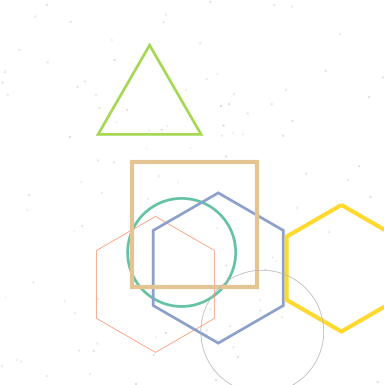[{"shape": "circle", "thickness": 2, "radius": 0.7, "center": [0.472, 0.344]}, {"shape": "hexagon", "thickness": 0.5, "radius": 0.88, "center": [0.404, 0.261]}, {"shape": "hexagon", "thickness": 2, "radius": 0.98, "center": [0.567, 0.304]}, {"shape": "triangle", "thickness": 2, "radius": 0.77, "center": [0.389, 0.728]}, {"shape": "hexagon", "thickness": 3, "radius": 0.82, "center": [0.887, 0.303]}, {"shape": "square", "thickness": 3, "radius": 0.81, "center": [0.505, 0.417]}, {"shape": "circle", "thickness": 0.5, "radius": 0.8, "center": [0.681, 0.139]}]